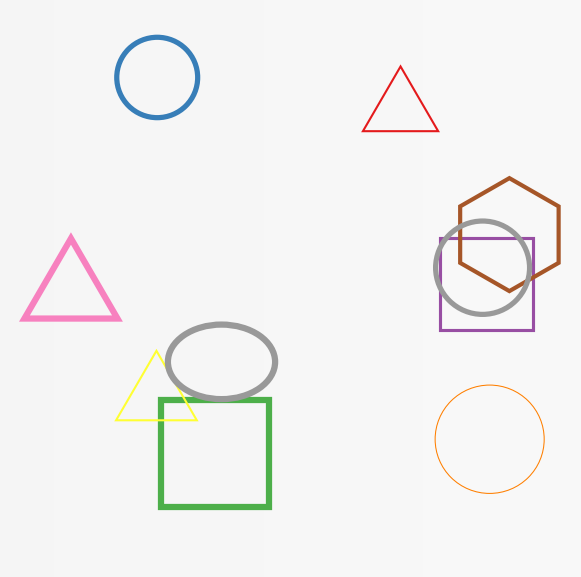[{"shape": "triangle", "thickness": 1, "radius": 0.37, "center": [0.689, 0.809]}, {"shape": "circle", "thickness": 2.5, "radius": 0.35, "center": [0.27, 0.865]}, {"shape": "square", "thickness": 3, "radius": 0.46, "center": [0.369, 0.214]}, {"shape": "square", "thickness": 1.5, "radius": 0.4, "center": [0.838, 0.508]}, {"shape": "circle", "thickness": 0.5, "radius": 0.47, "center": [0.842, 0.239]}, {"shape": "triangle", "thickness": 1, "radius": 0.4, "center": [0.269, 0.311]}, {"shape": "hexagon", "thickness": 2, "radius": 0.49, "center": [0.876, 0.593]}, {"shape": "triangle", "thickness": 3, "radius": 0.46, "center": [0.122, 0.494]}, {"shape": "circle", "thickness": 2.5, "radius": 0.4, "center": [0.83, 0.536]}, {"shape": "oval", "thickness": 3, "radius": 0.46, "center": [0.381, 0.373]}]